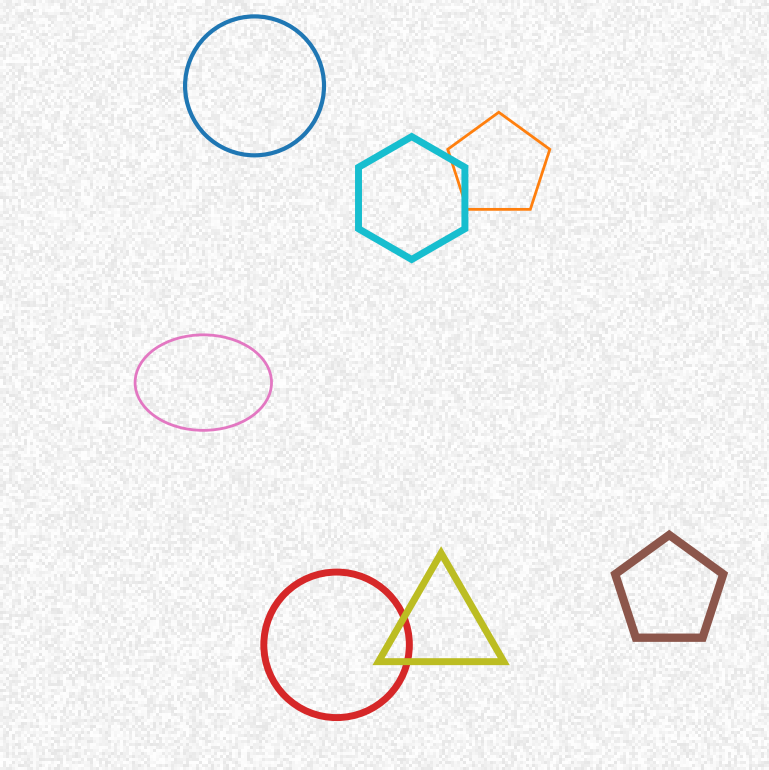[{"shape": "circle", "thickness": 1.5, "radius": 0.45, "center": [0.331, 0.888]}, {"shape": "pentagon", "thickness": 1, "radius": 0.35, "center": [0.648, 0.784]}, {"shape": "circle", "thickness": 2.5, "radius": 0.47, "center": [0.437, 0.163]}, {"shape": "pentagon", "thickness": 3, "radius": 0.37, "center": [0.869, 0.231]}, {"shape": "oval", "thickness": 1, "radius": 0.44, "center": [0.264, 0.503]}, {"shape": "triangle", "thickness": 2.5, "radius": 0.47, "center": [0.573, 0.188]}, {"shape": "hexagon", "thickness": 2.5, "radius": 0.4, "center": [0.535, 0.743]}]